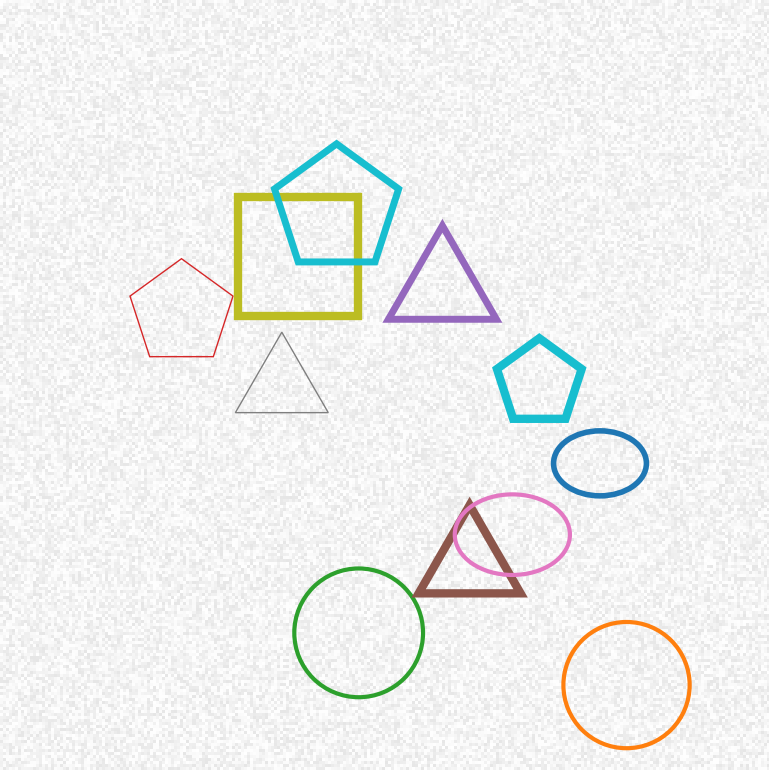[{"shape": "oval", "thickness": 2, "radius": 0.3, "center": [0.779, 0.398]}, {"shape": "circle", "thickness": 1.5, "radius": 0.41, "center": [0.814, 0.11]}, {"shape": "circle", "thickness": 1.5, "radius": 0.42, "center": [0.466, 0.178]}, {"shape": "pentagon", "thickness": 0.5, "radius": 0.35, "center": [0.236, 0.594]}, {"shape": "triangle", "thickness": 2.5, "radius": 0.4, "center": [0.575, 0.626]}, {"shape": "triangle", "thickness": 3, "radius": 0.38, "center": [0.61, 0.268]}, {"shape": "oval", "thickness": 1.5, "radius": 0.37, "center": [0.665, 0.306]}, {"shape": "triangle", "thickness": 0.5, "radius": 0.35, "center": [0.366, 0.499]}, {"shape": "square", "thickness": 3, "radius": 0.39, "center": [0.387, 0.667]}, {"shape": "pentagon", "thickness": 2.5, "radius": 0.42, "center": [0.437, 0.728]}, {"shape": "pentagon", "thickness": 3, "radius": 0.29, "center": [0.7, 0.503]}]